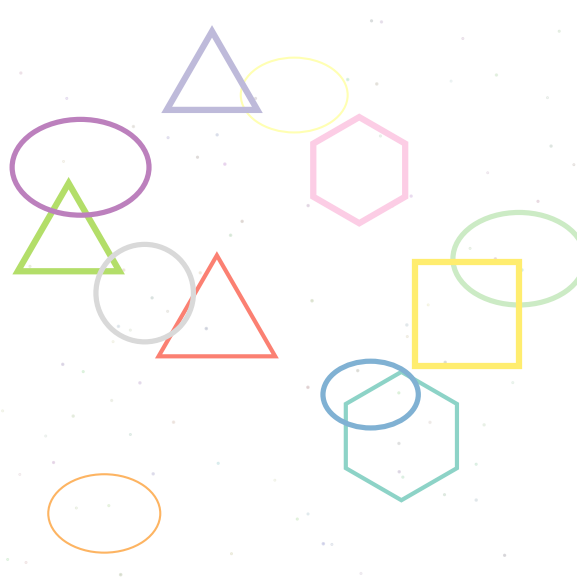[{"shape": "hexagon", "thickness": 2, "radius": 0.56, "center": [0.695, 0.244]}, {"shape": "oval", "thickness": 1, "radius": 0.46, "center": [0.509, 0.835]}, {"shape": "triangle", "thickness": 3, "radius": 0.45, "center": [0.367, 0.854]}, {"shape": "triangle", "thickness": 2, "radius": 0.58, "center": [0.376, 0.44]}, {"shape": "oval", "thickness": 2.5, "radius": 0.41, "center": [0.642, 0.316]}, {"shape": "oval", "thickness": 1, "radius": 0.48, "center": [0.181, 0.11]}, {"shape": "triangle", "thickness": 3, "radius": 0.51, "center": [0.119, 0.58]}, {"shape": "hexagon", "thickness": 3, "radius": 0.46, "center": [0.622, 0.704]}, {"shape": "circle", "thickness": 2.5, "radius": 0.42, "center": [0.251, 0.492]}, {"shape": "oval", "thickness": 2.5, "radius": 0.59, "center": [0.14, 0.709]}, {"shape": "oval", "thickness": 2.5, "radius": 0.57, "center": [0.899, 0.551]}, {"shape": "square", "thickness": 3, "radius": 0.45, "center": [0.809, 0.455]}]